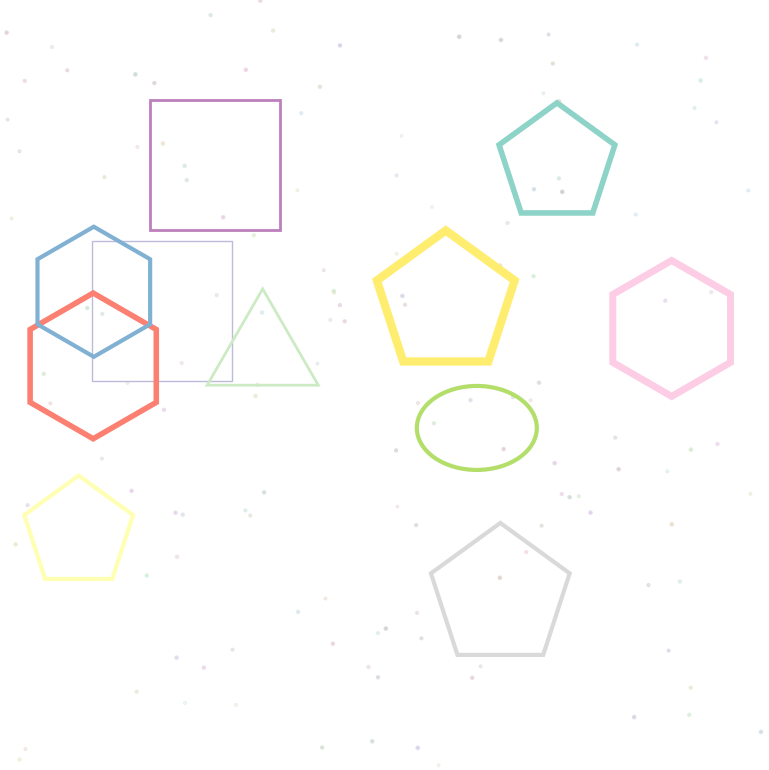[{"shape": "pentagon", "thickness": 2, "radius": 0.4, "center": [0.723, 0.787]}, {"shape": "pentagon", "thickness": 1.5, "radius": 0.37, "center": [0.102, 0.308]}, {"shape": "square", "thickness": 0.5, "radius": 0.45, "center": [0.21, 0.596]}, {"shape": "hexagon", "thickness": 2, "radius": 0.47, "center": [0.121, 0.525]}, {"shape": "hexagon", "thickness": 1.5, "radius": 0.42, "center": [0.122, 0.621]}, {"shape": "oval", "thickness": 1.5, "radius": 0.39, "center": [0.619, 0.444]}, {"shape": "hexagon", "thickness": 2.5, "radius": 0.44, "center": [0.872, 0.573]}, {"shape": "pentagon", "thickness": 1.5, "radius": 0.47, "center": [0.65, 0.226]}, {"shape": "square", "thickness": 1, "radius": 0.42, "center": [0.279, 0.785]}, {"shape": "triangle", "thickness": 1, "radius": 0.42, "center": [0.341, 0.541]}, {"shape": "pentagon", "thickness": 3, "radius": 0.47, "center": [0.579, 0.607]}]